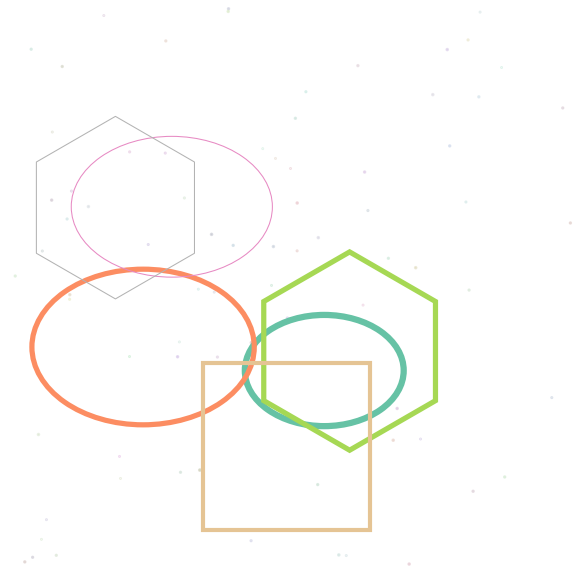[{"shape": "oval", "thickness": 3, "radius": 0.69, "center": [0.561, 0.358]}, {"shape": "oval", "thickness": 2.5, "radius": 0.96, "center": [0.248, 0.398]}, {"shape": "oval", "thickness": 0.5, "radius": 0.87, "center": [0.298, 0.641]}, {"shape": "hexagon", "thickness": 2.5, "radius": 0.86, "center": [0.605, 0.391]}, {"shape": "square", "thickness": 2, "radius": 0.72, "center": [0.496, 0.226]}, {"shape": "hexagon", "thickness": 0.5, "radius": 0.79, "center": [0.2, 0.64]}]